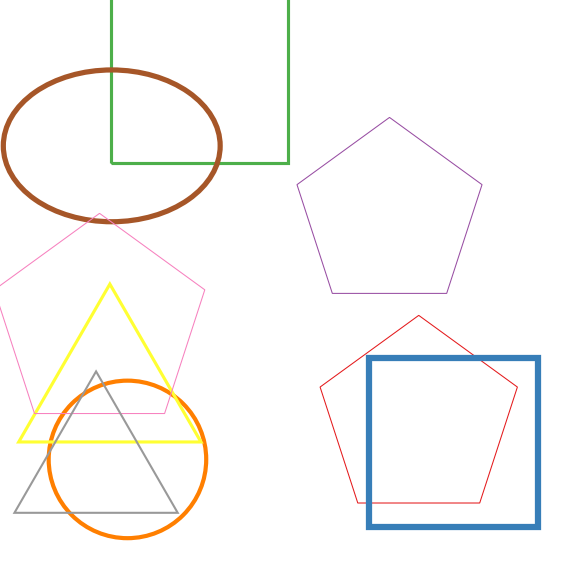[{"shape": "pentagon", "thickness": 0.5, "radius": 0.9, "center": [0.725, 0.273]}, {"shape": "square", "thickness": 3, "radius": 0.73, "center": [0.785, 0.233]}, {"shape": "square", "thickness": 1.5, "radius": 0.76, "center": [0.345, 0.87]}, {"shape": "pentagon", "thickness": 0.5, "radius": 0.84, "center": [0.674, 0.627]}, {"shape": "circle", "thickness": 2, "radius": 0.68, "center": [0.221, 0.204]}, {"shape": "triangle", "thickness": 1.5, "radius": 0.91, "center": [0.19, 0.325]}, {"shape": "oval", "thickness": 2.5, "radius": 0.94, "center": [0.193, 0.747]}, {"shape": "pentagon", "thickness": 0.5, "radius": 0.96, "center": [0.172, 0.438]}, {"shape": "triangle", "thickness": 1, "radius": 0.82, "center": [0.166, 0.193]}]